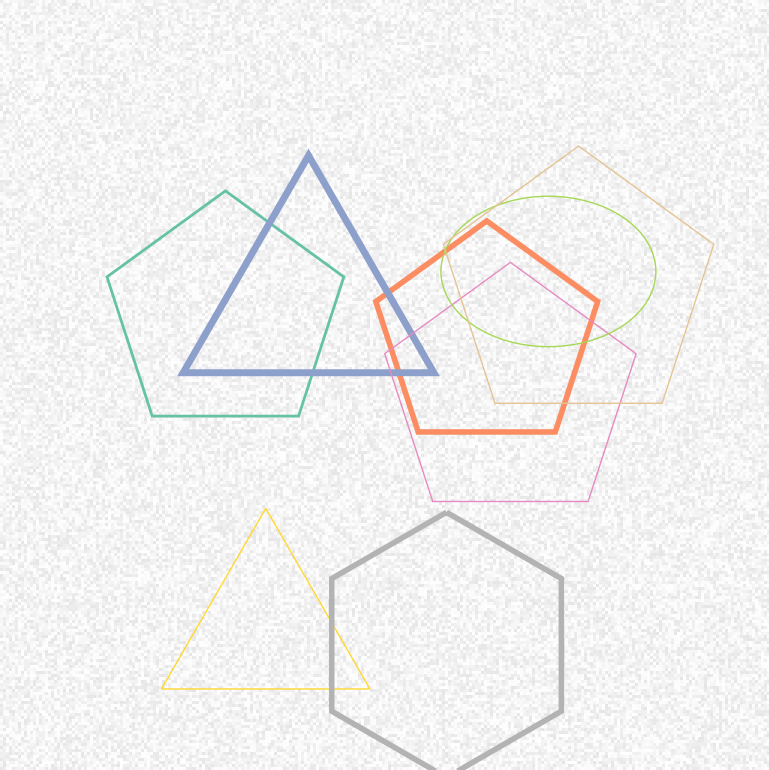[{"shape": "pentagon", "thickness": 1, "radius": 0.81, "center": [0.293, 0.59]}, {"shape": "pentagon", "thickness": 2, "radius": 0.76, "center": [0.632, 0.562]}, {"shape": "triangle", "thickness": 2.5, "radius": 0.94, "center": [0.401, 0.61]}, {"shape": "pentagon", "thickness": 0.5, "radius": 0.86, "center": [0.663, 0.488]}, {"shape": "oval", "thickness": 0.5, "radius": 0.7, "center": [0.712, 0.647]}, {"shape": "triangle", "thickness": 0.5, "radius": 0.78, "center": [0.345, 0.183]}, {"shape": "pentagon", "thickness": 0.5, "radius": 0.92, "center": [0.751, 0.626]}, {"shape": "hexagon", "thickness": 2, "radius": 0.86, "center": [0.58, 0.162]}]